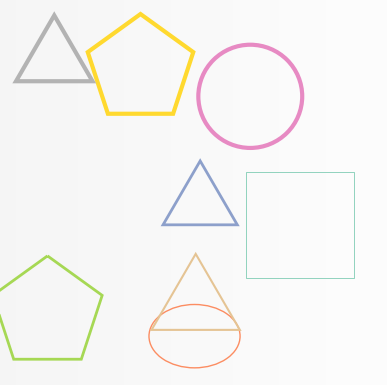[{"shape": "square", "thickness": 0.5, "radius": 0.69, "center": [0.775, 0.416]}, {"shape": "oval", "thickness": 1, "radius": 0.59, "center": [0.502, 0.127]}, {"shape": "triangle", "thickness": 2, "radius": 0.55, "center": [0.517, 0.471]}, {"shape": "circle", "thickness": 3, "radius": 0.67, "center": [0.646, 0.75]}, {"shape": "pentagon", "thickness": 2, "radius": 0.74, "center": [0.123, 0.187]}, {"shape": "pentagon", "thickness": 3, "radius": 0.72, "center": [0.363, 0.82]}, {"shape": "triangle", "thickness": 1.5, "radius": 0.66, "center": [0.505, 0.209]}, {"shape": "triangle", "thickness": 3, "radius": 0.57, "center": [0.14, 0.846]}]